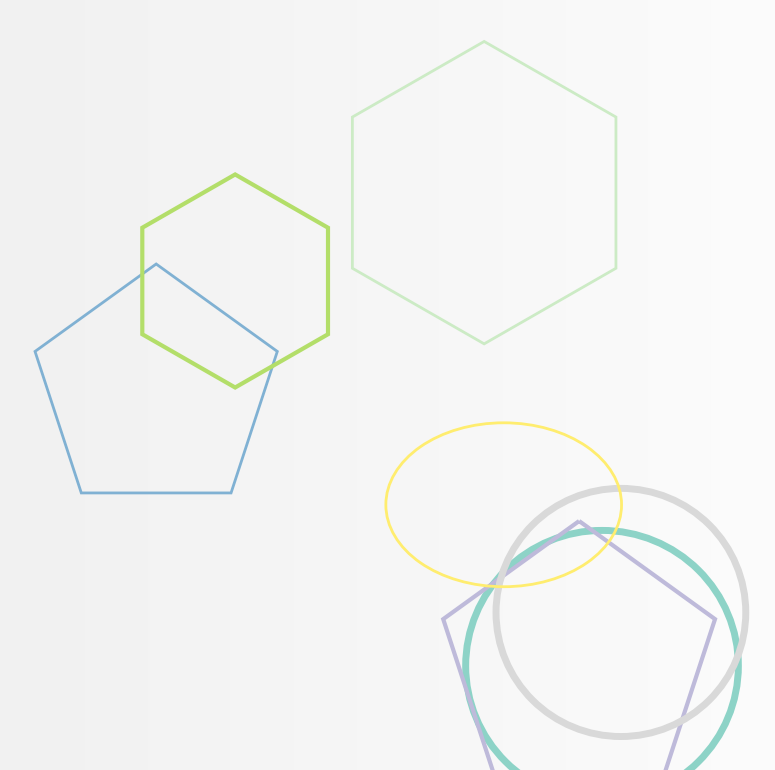[{"shape": "circle", "thickness": 2.5, "radius": 0.88, "center": [0.777, 0.135]}, {"shape": "pentagon", "thickness": 1.5, "radius": 0.92, "center": [0.747, 0.139]}, {"shape": "pentagon", "thickness": 1, "radius": 0.82, "center": [0.202, 0.493]}, {"shape": "hexagon", "thickness": 1.5, "radius": 0.69, "center": [0.303, 0.635]}, {"shape": "circle", "thickness": 2.5, "radius": 0.81, "center": [0.801, 0.205]}, {"shape": "hexagon", "thickness": 1, "radius": 0.98, "center": [0.625, 0.75]}, {"shape": "oval", "thickness": 1, "radius": 0.76, "center": [0.65, 0.344]}]